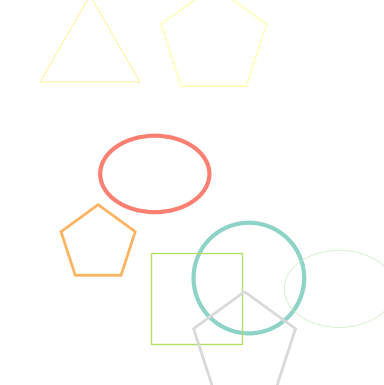[{"shape": "circle", "thickness": 3, "radius": 0.72, "center": [0.646, 0.278]}, {"shape": "pentagon", "thickness": 1, "radius": 0.72, "center": [0.555, 0.893]}, {"shape": "oval", "thickness": 3, "radius": 0.71, "center": [0.402, 0.548]}, {"shape": "pentagon", "thickness": 2, "radius": 0.51, "center": [0.255, 0.367]}, {"shape": "square", "thickness": 1, "radius": 0.59, "center": [0.51, 0.225]}, {"shape": "pentagon", "thickness": 2, "radius": 0.7, "center": [0.635, 0.103]}, {"shape": "oval", "thickness": 0.5, "radius": 0.72, "center": [0.881, 0.25]}, {"shape": "triangle", "thickness": 0.5, "radius": 0.75, "center": [0.234, 0.862]}]